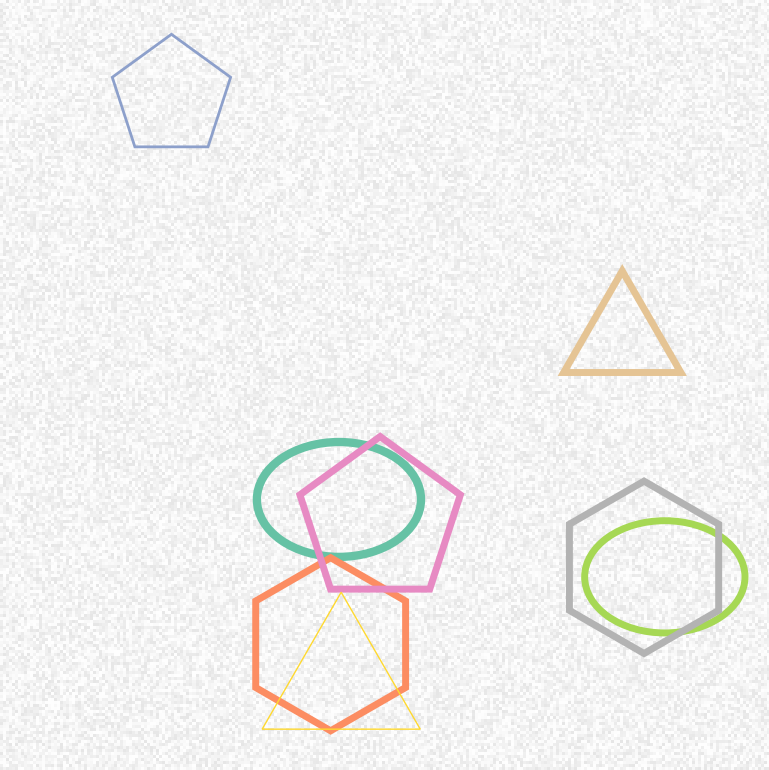[{"shape": "oval", "thickness": 3, "radius": 0.53, "center": [0.44, 0.351]}, {"shape": "hexagon", "thickness": 2.5, "radius": 0.56, "center": [0.429, 0.163]}, {"shape": "pentagon", "thickness": 1, "radius": 0.4, "center": [0.223, 0.875]}, {"shape": "pentagon", "thickness": 2.5, "radius": 0.55, "center": [0.494, 0.324]}, {"shape": "oval", "thickness": 2.5, "radius": 0.52, "center": [0.863, 0.251]}, {"shape": "triangle", "thickness": 0.5, "radius": 0.59, "center": [0.443, 0.112]}, {"shape": "triangle", "thickness": 2.5, "radius": 0.44, "center": [0.808, 0.56]}, {"shape": "hexagon", "thickness": 2.5, "radius": 0.56, "center": [0.836, 0.263]}]